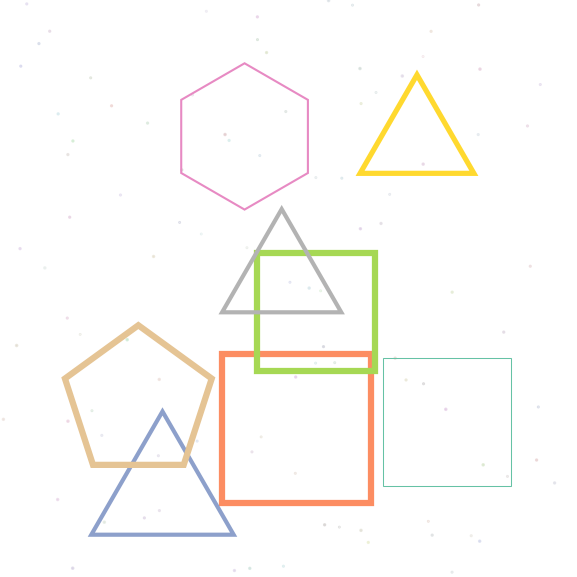[{"shape": "square", "thickness": 0.5, "radius": 0.55, "center": [0.774, 0.268]}, {"shape": "square", "thickness": 3, "radius": 0.65, "center": [0.513, 0.257]}, {"shape": "triangle", "thickness": 2, "radius": 0.71, "center": [0.281, 0.144]}, {"shape": "hexagon", "thickness": 1, "radius": 0.63, "center": [0.423, 0.763]}, {"shape": "square", "thickness": 3, "radius": 0.51, "center": [0.547, 0.459]}, {"shape": "triangle", "thickness": 2.5, "radius": 0.57, "center": [0.722, 0.756]}, {"shape": "pentagon", "thickness": 3, "radius": 0.67, "center": [0.24, 0.302]}, {"shape": "triangle", "thickness": 2, "radius": 0.6, "center": [0.488, 0.518]}]